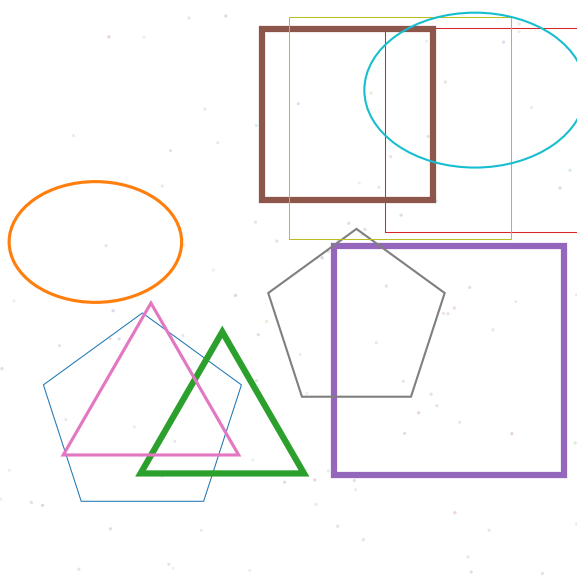[{"shape": "pentagon", "thickness": 0.5, "radius": 0.9, "center": [0.247, 0.277]}, {"shape": "oval", "thickness": 1.5, "radius": 0.75, "center": [0.165, 0.58]}, {"shape": "triangle", "thickness": 3, "radius": 0.82, "center": [0.385, 0.261]}, {"shape": "square", "thickness": 0.5, "radius": 0.88, "center": [0.843, 0.774]}, {"shape": "square", "thickness": 3, "radius": 0.99, "center": [0.777, 0.375]}, {"shape": "square", "thickness": 3, "radius": 0.74, "center": [0.602, 0.801]}, {"shape": "triangle", "thickness": 1.5, "radius": 0.88, "center": [0.261, 0.299]}, {"shape": "pentagon", "thickness": 1, "radius": 0.8, "center": [0.617, 0.442]}, {"shape": "square", "thickness": 0.5, "radius": 0.96, "center": [0.692, 0.777]}, {"shape": "oval", "thickness": 1, "radius": 0.96, "center": [0.822, 0.843]}]